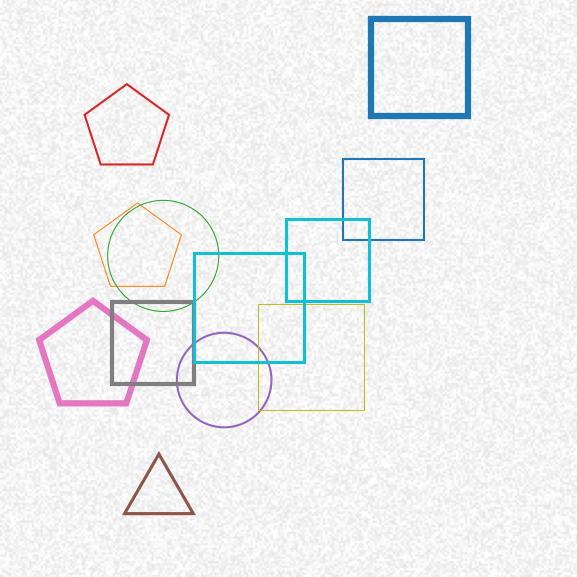[{"shape": "square", "thickness": 3, "radius": 0.42, "center": [0.726, 0.882]}, {"shape": "square", "thickness": 1, "radius": 0.35, "center": [0.665, 0.653]}, {"shape": "pentagon", "thickness": 0.5, "radius": 0.4, "center": [0.238, 0.568]}, {"shape": "circle", "thickness": 0.5, "radius": 0.48, "center": [0.283, 0.556]}, {"shape": "pentagon", "thickness": 1, "radius": 0.38, "center": [0.22, 0.777]}, {"shape": "circle", "thickness": 1, "radius": 0.41, "center": [0.388, 0.341]}, {"shape": "triangle", "thickness": 1.5, "radius": 0.34, "center": [0.275, 0.144]}, {"shape": "pentagon", "thickness": 3, "radius": 0.49, "center": [0.161, 0.38]}, {"shape": "square", "thickness": 2, "radius": 0.35, "center": [0.265, 0.406]}, {"shape": "square", "thickness": 0.5, "radius": 0.46, "center": [0.538, 0.381]}, {"shape": "square", "thickness": 1.5, "radius": 0.36, "center": [0.567, 0.549]}, {"shape": "square", "thickness": 1.5, "radius": 0.48, "center": [0.432, 0.467]}]